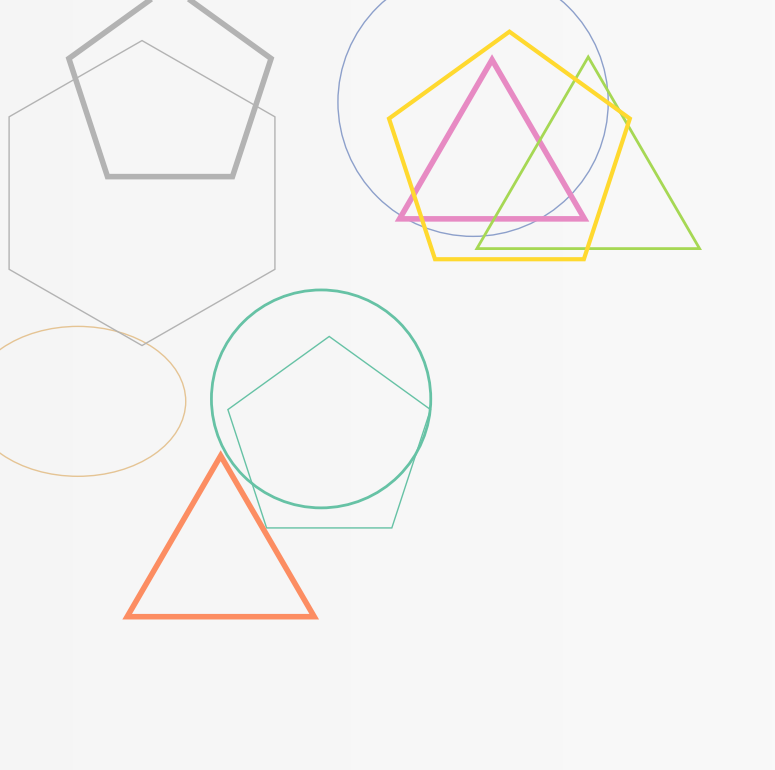[{"shape": "pentagon", "thickness": 0.5, "radius": 0.69, "center": [0.425, 0.426]}, {"shape": "circle", "thickness": 1, "radius": 0.71, "center": [0.414, 0.482]}, {"shape": "triangle", "thickness": 2, "radius": 0.7, "center": [0.285, 0.269]}, {"shape": "circle", "thickness": 0.5, "radius": 0.87, "center": [0.61, 0.867]}, {"shape": "triangle", "thickness": 2, "radius": 0.69, "center": [0.635, 0.785]}, {"shape": "triangle", "thickness": 1, "radius": 0.83, "center": [0.759, 0.76]}, {"shape": "pentagon", "thickness": 1.5, "radius": 0.82, "center": [0.657, 0.796]}, {"shape": "oval", "thickness": 0.5, "radius": 0.7, "center": [0.101, 0.479]}, {"shape": "hexagon", "thickness": 0.5, "radius": 0.99, "center": [0.183, 0.749]}, {"shape": "pentagon", "thickness": 2, "radius": 0.69, "center": [0.219, 0.882]}]